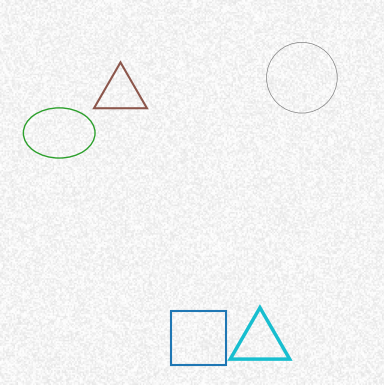[{"shape": "square", "thickness": 1.5, "radius": 0.35, "center": [0.516, 0.121]}, {"shape": "oval", "thickness": 1, "radius": 0.47, "center": [0.154, 0.655]}, {"shape": "triangle", "thickness": 1.5, "radius": 0.4, "center": [0.313, 0.759]}, {"shape": "circle", "thickness": 0.5, "radius": 0.46, "center": [0.784, 0.798]}, {"shape": "triangle", "thickness": 2.5, "radius": 0.45, "center": [0.675, 0.112]}]